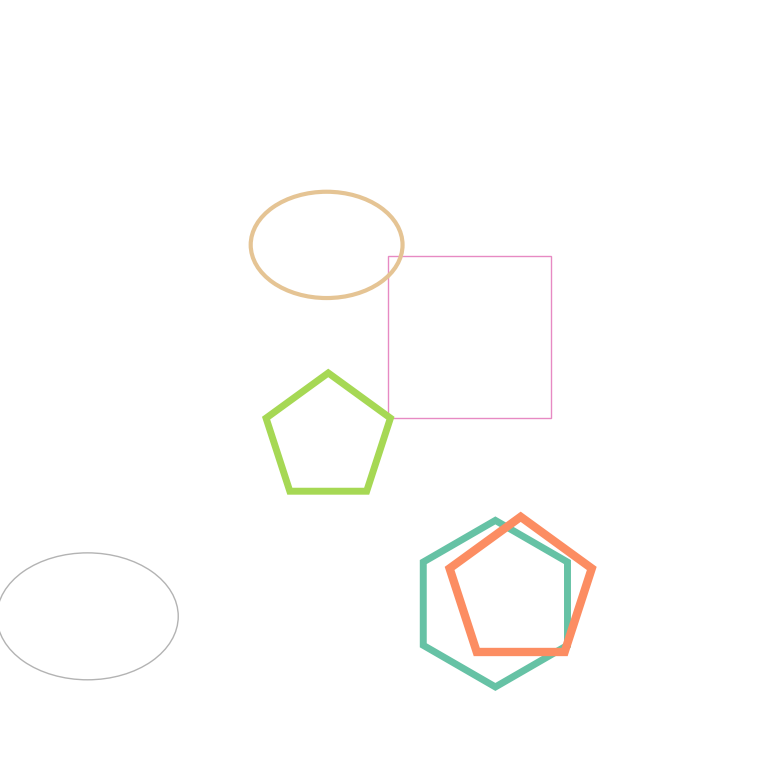[{"shape": "hexagon", "thickness": 2.5, "radius": 0.54, "center": [0.643, 0.216]}, {"shape": "pentagon", "thickness": 3, "radius": 0.49, "center": [0.676, 0.232]}, {"shape": "square", "thickness": 0.5, "radius": 0.53, "center": [0.61, 0.562]}, {"shape": "pentagon", "thickness": 2.5, "radius": 0.42, "center": [0.426, 0.431]}, {"shape": "oval", "thickness": 1.5, "radius": 0.49, "center": [0.424, 0.682]}, {"shape": "oval", "thickness": 0.5, "radius": 0.59, "center": [0.114, 0.2]}]